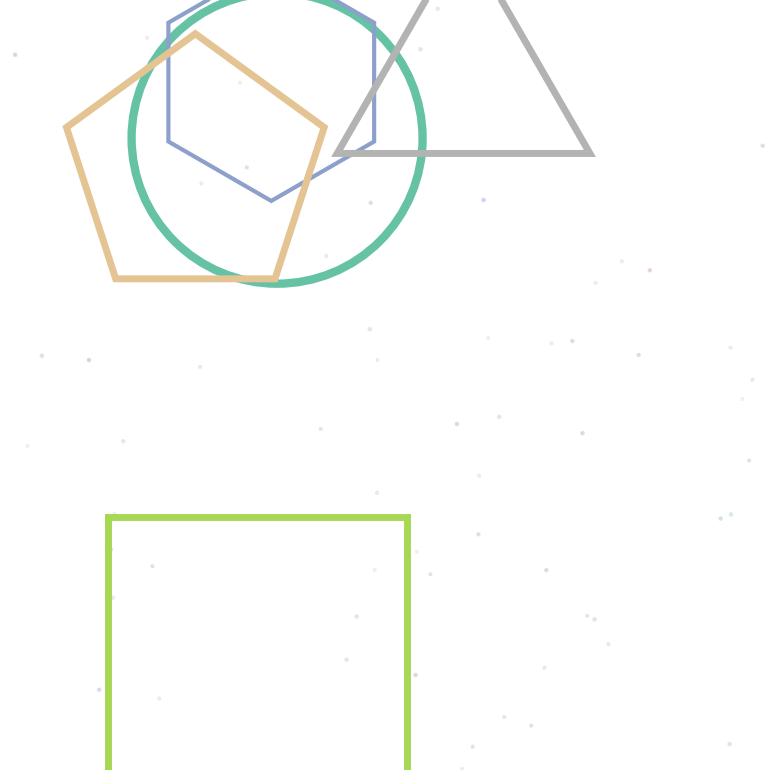[{"shape": "circle", "thickness": 3, "radius": 0.94, "center": [0.36, 0.821]}, {"shape": "hexagon", "thickness": 1.5, "radius": 0.77, "center": [0.352, 0.893]}, {"shape": "square", "thickness": 2.5, "radius": 0.97, "center": [0.334, 0.134]}, {"shape": "pentagon", "thickness": 2.5, "radius": 0.88, "center": [0.254, 0.78]}, {"shape": "triangle", "thickness": 2.5, "radius": 0.95, "center": [0.602, 0.895]}]